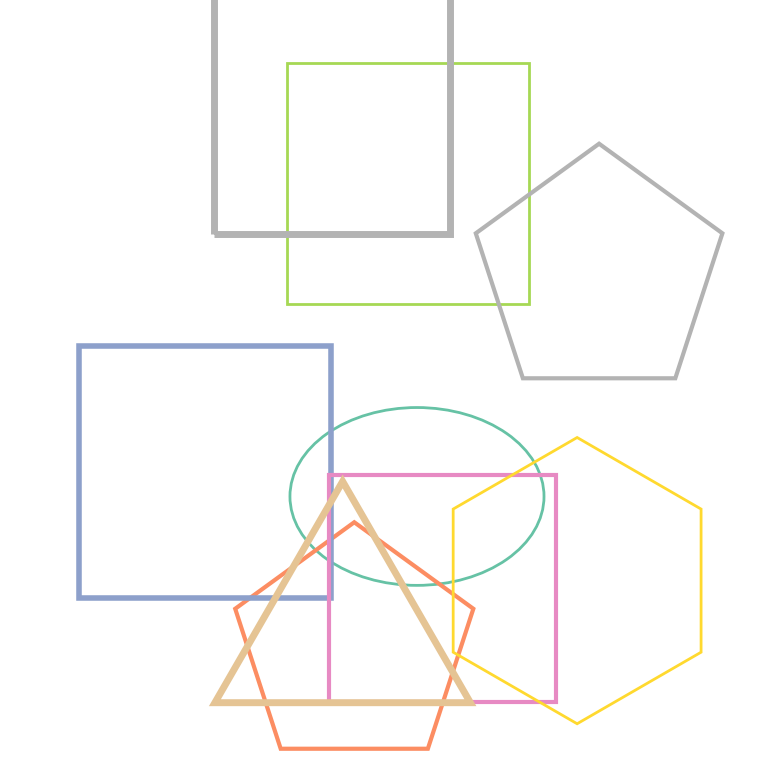[{"shape": "oval", "thickness": 1, "radius": 0.82, "center": [0.542, 0.355]}, {"shape": "pentagon", "thickness": 1.5, "radius": 0.81, "center": [0.46, 0.159]}, {"shape": "square", "thickness": 2, "radius": 0.82, "center": [0.266, 0.387]}, {"shape": "square", "thickness": 1.5, "radius": 0.74, "center": [0.575, 0.236]}, {"shape": "square", "thickness": 1, "radius": 0.78, "center": [0.53, 0.762]}, {"shape": "hexagon", "thickness": 1, "radius": 0.93, "center": [0.75, 0.246]}, {"shape": "triangle", "thickness": 2.5, "radius": 0.96, "center": [0.445, 0.183]}, {"shape": "square", "thickness": 2.5, "radius": 0.77, "center": [0.431, 0.849]}, {"shape": "pentagon", "thickness": 1.5, "radius": 0.84, "center": [0.778, 0.645]}]